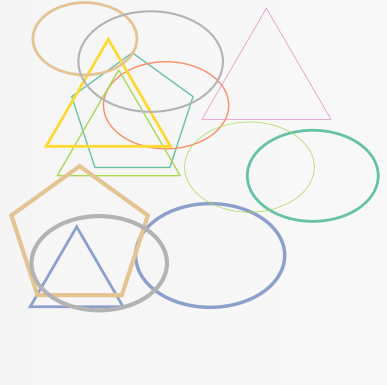[{"shape": "pentagon", "thickness": 1, "radius": 0.82, "center": [0.342, 0.698]}, {"shape": "oval", "thickness": 2, "radius": 0.84, "center": [0.807, 0.543]}, {"shape": "oval", "thickness": 1, "radius": 0.81, "center": [0.429, 0.727]}, {"shape": "triangle", "thickness": 2, "radius": 0.69, "center": [0.198, 0.272]}, {"shape": "oval", "thickness": 2.5, "radius": 0.96, "center": [0.542, 0.336]}, {"shape": "triangle", "thickness": 0.5, "radius": 0.96, "center": [0.687, 0.786]}, {"shape": "oval", "thickness": 0.5, "radius": 0.84, "center": [0.644, 0.566]}, {"shape": "triangle", "thickness": 1, "radius": 0.92, "center": [0.306, 0.635]}, {"shape": "triangle", "thickness": 2, "radius": 0.93, "center": [0.28, 0.713]}, {"shape": "oval", "thickness": 2, "radius": 0.67, "center": [0.219, 0.899]}, {"shape": "pentagon", "thickness": 3, "radius": 0.93, "center": [0.206, 0.383]}, {"shape": "oval", "thickness": 1.5, "radius": 0.93, "center": [0.389, 0.84]}, {"shape": "oval", "thickness": 3, "radius": 0.87, "center": [0.256, 0.316]}]